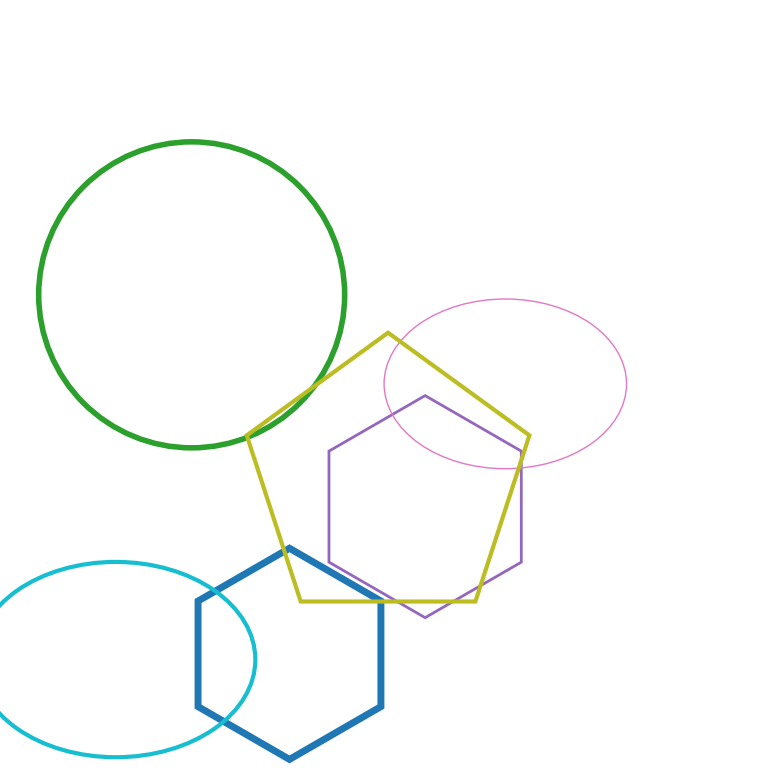[{"shape": "hexagon", "thickness": 2.5, "radius": 0.69, "center": [0.376, 0.151]}, {"shape": "circle", "thickness": 2, "radius": 0.99, "center": [0.249, 0.617]}, {"shape": "hexagon", "thickness": 1, "radius": 0.72, "center": [0.552, 0.342]}, {"shape": "oval", "thickness": 0.5, "radius": 0.79, "center": [0.656, 0.502]}, {"shape": "pentagon", "thickness": 1.5, "radius": 0.96, "center": [0.504, 0.375]}, {"shape": "oval", "thickness": 1.5, "radius": 0.91, "center": [0.15, 0.143]}]